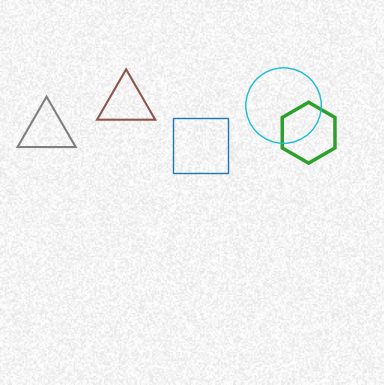[{"shape": "square", "thickness": 1, "radius": 0.36, "center": [0.521, 0.622]}, {"shape": "hexagon", "thickness": 2.5, "radius": 0.4, "center": [0.802, 0.655]}, {"shape": "triangle", "thickness": 1.5, "radius": 0.44, "center": [0.328, 0.733]}, {"shape": "triangle", "thickness": 1.5, "radius": 0.44, "center": [0.121, 0.662]}, {"shape": "circle", "thickness": 1, "radius": 0.49, "center": [0.737, 0.726]}]